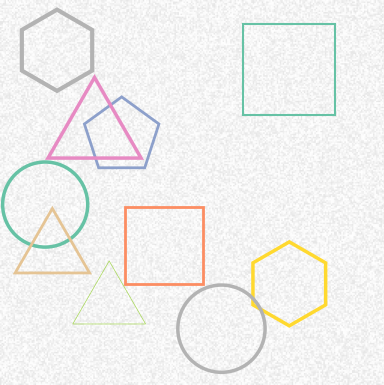[{"shape": "square", "thickness": 1.5, "radius": 0.59, "center": [0.751, 0.82]}, {"shape": "circle", "thickness": 2.5, "radius": 0.55, "center": [0.117, 0.469]}, {"shape": "square", "thickness": 2, "radius": 0.5, "center": [0.426, 0.362]}, {"shape": "pentagon", "thickness": 2, "radius": 0.51, "center": [0.316, 0.647]}, {"shape": "triangle", "thickness": 2.5, "radius": 0.7, "center": [0.246, 0.659]}, {"shape": "triangle", "thickness": 0.5, "radius": 0.55, "center": [0.284, 0.213]}, {"shape": "hexagon", "thickness": 2.5, "radius": 0.55, "center": [0.751, 0.263]}, {"shape": "triangle", "thickness": 2, "radius": 0.56, "center": [0.136, 0.347]}, {"shape": "hexagon", "thickness": 3, "radius": 0.53, "center": [0.148, 0.869]}, {"shape": "circle", "thickness": 2.5, "radius": 0.57, "center": [0.575, 0.146]}]